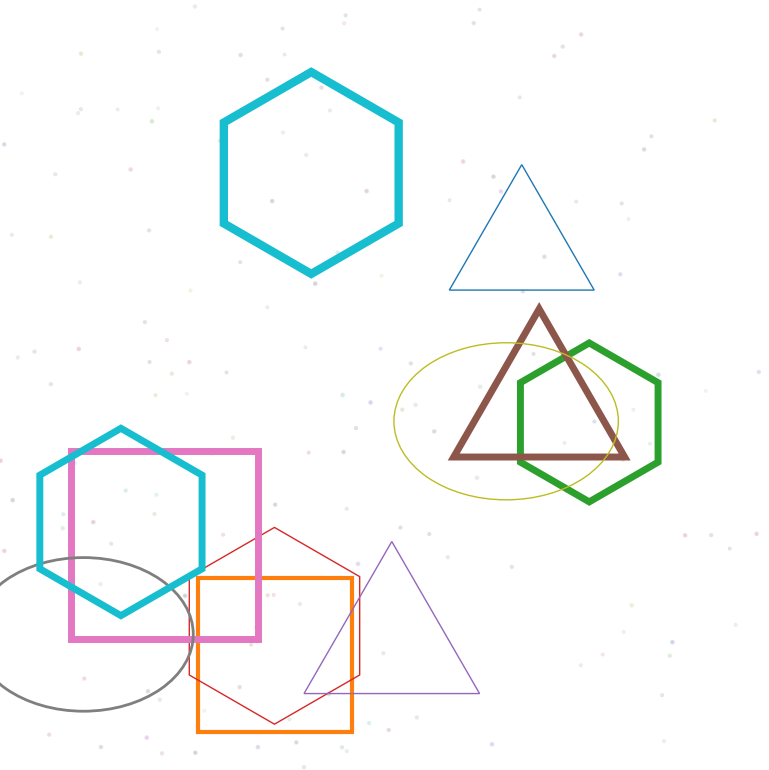[{"shape": "triangle", "thickness": 0.5, "radius": 0.54, "center": [0.678, 0.678]}, {"shape": "square", "thickness": 1.5, "radius": 0.5, "center": [0.357, 0.149]}, {"shape": "hexagon", "thickness": 2.5, "radius": 0.52, "center": [0.765, 0.451]}, {"shape": "hexagon", "thickness": 0.5, "radius": 0.64, "center": [0.356, 0.187]}, {"shape": "triangle", "thickness": 0.5, "radius": 0.66, "center": [0.509, 0.165]}, {"shape": "triangle", "thickness": 2.5, "radius": 0.64, "center": [0.7, 0.471]}, {"shape": "square", "thickness": 2.5, "radius": 0.61, "center": [0.214, 0.292]}, {"shape": "oval", "thickness": 1, "radius": 0.71, "center": [0.108, 0.176]}, {"shape": "oval", "thickness": 0.5, "radius": 0.73, "center": [0.657, 0.453]}, {"shape": "hexagon", "thickness": 3, "radius": 0.66, "center": [0.404, 0.775]}, {"shape": "hexagon", "thickness": 2.5, "radius": 0.61, "center": [0.157, 0.322]}]